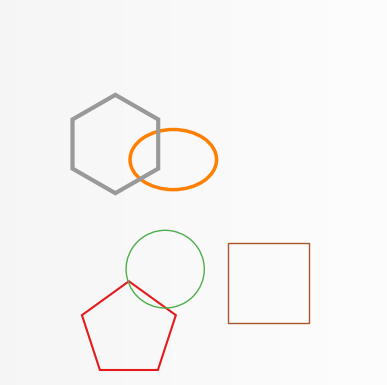[{"shape": "pentagon", "thickness": 1.5, "radius": 0.64, "center": [0.333, 0.142]}, {"shape": "circle", "thickness": 1, "radius": 0.5, "center": [0.426, 0.301]}, {"shape": "oval", "thickness": 2.5, "radius": 0.56, "center": [0.447, 0.586]}, {"shape": "square", "thickness": 1, "radius": 0.52, "center": [0.693, 0.264]}, {"shape": "hexagon", "thickness": 3, "radius": 0.64, "center": [0.298, 0.626]}]